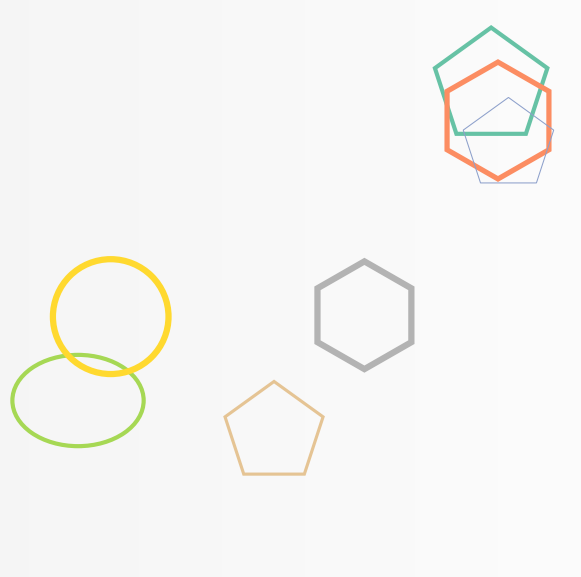[{"shape": "pentagon", "thickness": 2, "radius": 0.51, "center": [0.845, 0.85]}, {"shape": "hexagon", "thickness": 2.5, "radius": 0.51, "center": [0.857, 0.79]}, {"shape": "pentagon", "thickness": 0.5, "radius": 0.41, "center": [0.875, 0.749]}, {"shape": "oval", "thickness": 2, "radius": 0.56, "center": [0.134, 0.306]}, {"shape": "circle", "thickness": 3, "radius": 0.5, "center": [0.19, 0.451]}, {"shape": "pentagon", "thickness": 1.5, "radius": 0.44, "center": [0.471, 0.25]}, {"shape": "hexagon", "thickness": 3, "radius": 0.47, "center": [0.627, 0.453]}]